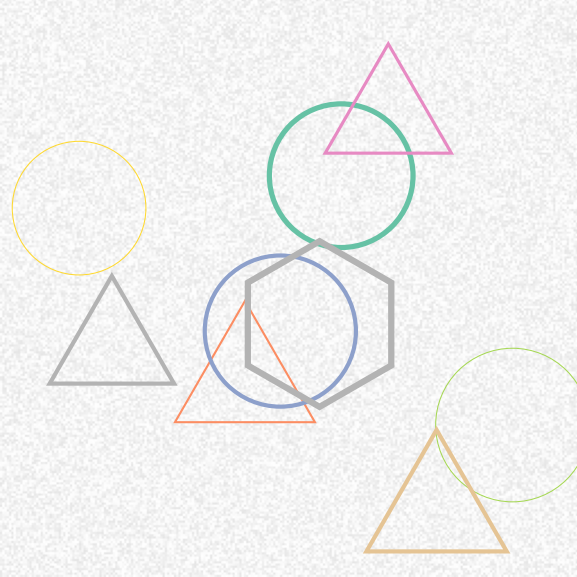[{"shape": "circle", "thickness": 2.5, "radius": 0.62, "center": [0.591, 0.695]}, {"shape": "triangle", "thickness": 1, "radius": 0.7, "center": [0.424, 0.338]}, {"shape": "circle", "thickness": 2, "radius": 0.65, "center": [0.485, 0.426]}, {"shape": "triangle", "thickness": 1.5, "radius": 0.63, "center": [0.672, 0.797]}, {"shape": "circle", "thickness": 0.5, "radius": 0.66, "center": [0.887, 0.263]}, {"shape": "circle", "thickness": 0.5, "radius": 0.58, "center": [0.137, 0.639]}, {"shape": "triangle", "thickness": 2, "radius": 0.7, "center": [0.756, 0.114]}, {"shape": "triangle", "thickness": 2, "radius": 0.62, "center": [0.194, 0.397]}, {"shape": "hexagon", "thickness": 3, "radius": 0.72, "center": [0.553, 0.438]}]